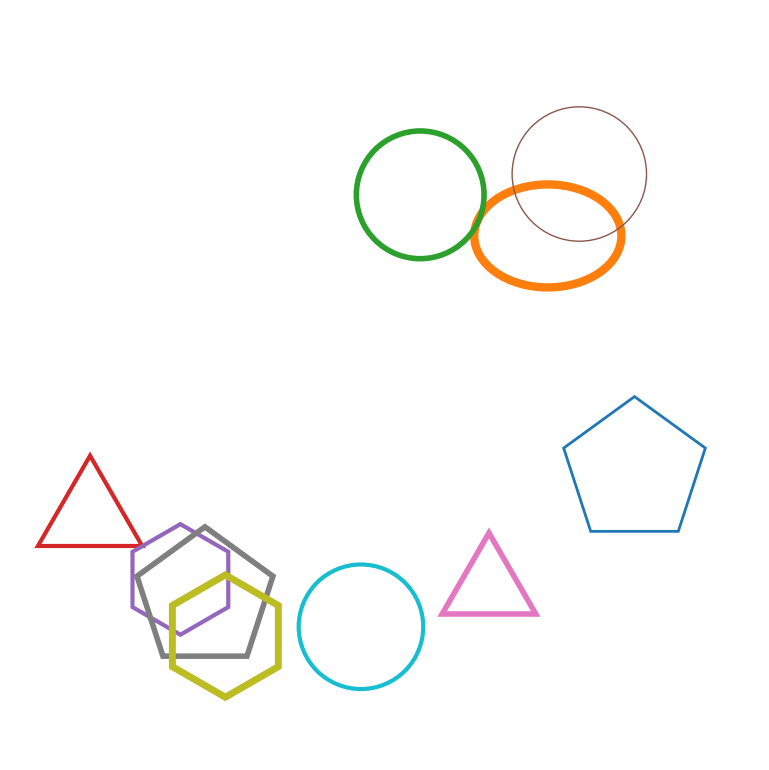[{"shape": "pentagon", "thickness": 1, "radius": 0.48, "center": [0.824, 0.388]}, {"shape": "oval", "thickness": 3, "radius": 0.48, "center": [0.711, 0.694]}, {"shape": "circle", "thickness": 2, "radius": 0.41, "center": [0.546, 0.747]}, {"shape": "triangle", "thickness": 1.5, "radius": 0.39, "center": [0.117, 0.33]}, {"shape": "hexagon", "thickness": 1.5, "radius": 0.36, "center": [0.234, 0.248]}, {"shape": "circle", "thickness": 0.5, "radius": 0.44, "center": [0.752, 0.774]}, {"shape": "triangle", "thickness": 2, "radius": 0.35, "center": [0.635, 0.238]}, {"shape": "pentagon", "thickness": 2, "radius": 0.46, "center": [0.266, 0.223]}, {"shape": "hexagon", "thickness": 2.5, "radius": 0.4, "center": [0.293, 0.174]}, {"shape": "circle", "thickness": 1.5, "radius": 0.4, "center": [0.469, 0.186]}]